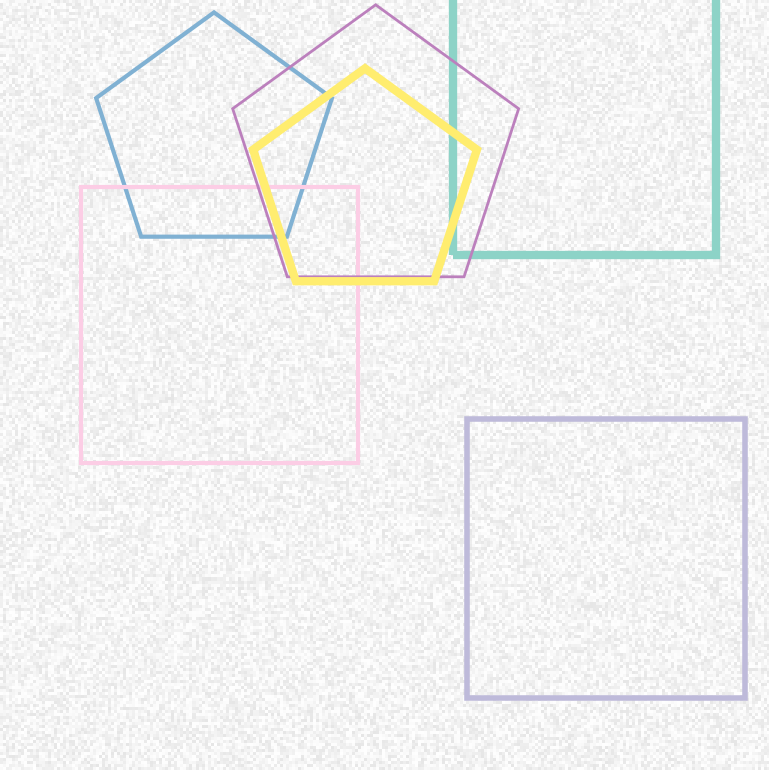[{"shape": "square", "thickness": 3, "radius": 0.86, "center": [0.759, 0.84]}, {"shape": "square", "thickness": 2, "radius": 0.91, "center": [0.787, 0.275]}, {"shape": "pentagon", "thickness": 1.5, "radius": 0.81, "center": [0.278, 0.823]}, {"shape": "square", "thickness": 1.5, "radius": 0.9, "center": [0.286, 0.578]}, {"shape": "pentagon", "thickness": 1, "radius": 0.98, "center": [0.488, 0.799]}, {"shape": "pentagon", "thickness": 3, "radius": 0.76, "center": [0.474, 0.758]}]